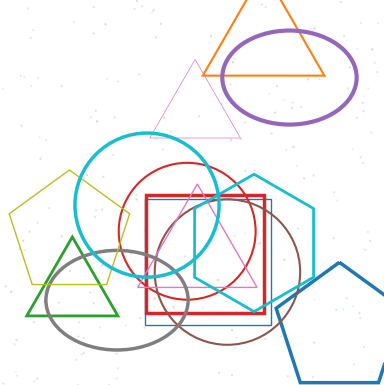[{"shape": "pentagon", "thickness": 2.5, "radius": 0.86, "center": [0.882, 0.146]}, {"shape": "square", "thickness": 1, "radius": 0.82, "center": [0.539, 0.319]}, {"shape": "triangle", "thickness": 1.5, "radius": 0.91, "center": [0.685, 0.895]}, {"shape": "triangle", "thickness": 2, "radius": 0.68, "center": [0.188, 0.248]}, {"shape": "square", "thickness": 2.5, "radius": 0.77, "center": [0.533, 0.339]}, {"shape": "circle", "thickness": 1.5, "radius": 0.89, "center": [0.486, 0.399]}, {"shape": "oval", "thickness": 3, "radius": 0.87, "center": [0.752, 0.799]}, {"shape": "circle", "thickness": 1.5, "radius": 0.94, "center": [0.591, 0.293]}, {"shape": "triangle", "thickness": 1, "radius": 0.9, "center": [0.513, 0.343]}, {"shape": "triangle", "thickness": 0.5, "radius": 0.68, "center": [0.507, 0.71]}, {"shape": "oval", "thickness": 2.5, "radius": 0.92, "center": [0.304, 0.22]}, {"shape": "pentagon", "thickness": 1, "radius": 0.82, "center": [0.18, 0.394]}, {"shape": "circle", "thickness": 2.5, "radius": 0.94, "center": [0.382, 0.467]}, {"shape": "hexagon", "thickness": 2, "radius": 0.89, "center": [0.66, 0.369]}]